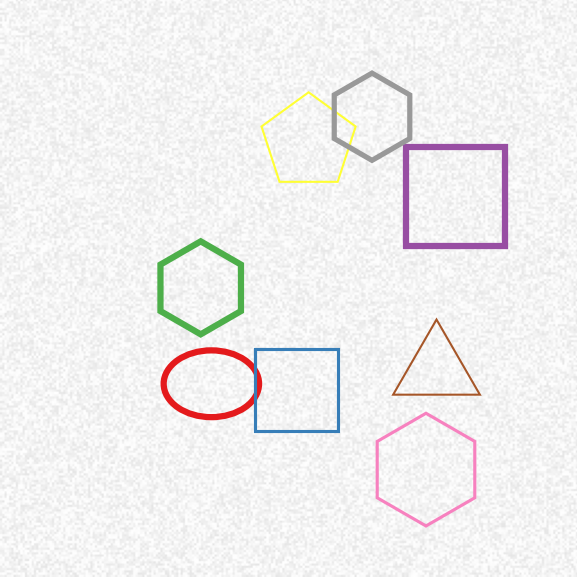[{"shape": "oval", "thickness": 3, "radius": 0.41, "center": [0.366, 0.335]}, {"shape": "square", "thickness": 1.5, "radius": 0.36, "center": [0.513, 0.323]}, {"shape": "hexagon", "thickness": 3, "radius": 0.4, "center": [0.348, 0.501]}, {"shape": "square", "thickness": 3, "radius": 0.43, "center": [0.789, 0.659]}, {"shape": "pentagon", "thickness": 1, "radius": 0.43, "center": [0.534, 0.754]}, {"shape": "triangle", "thickness": 1, "radius": 0.43, "center": [0.756, 0.359]}, {"shape": "hexagon", "thickness": 1.5, "radius": 0.49, "center": [0.738, 0.186]}, {"shape": "hexagon", "thickness": 2.5, "radius": 0.38, "center": [0.644, 0.797]}]